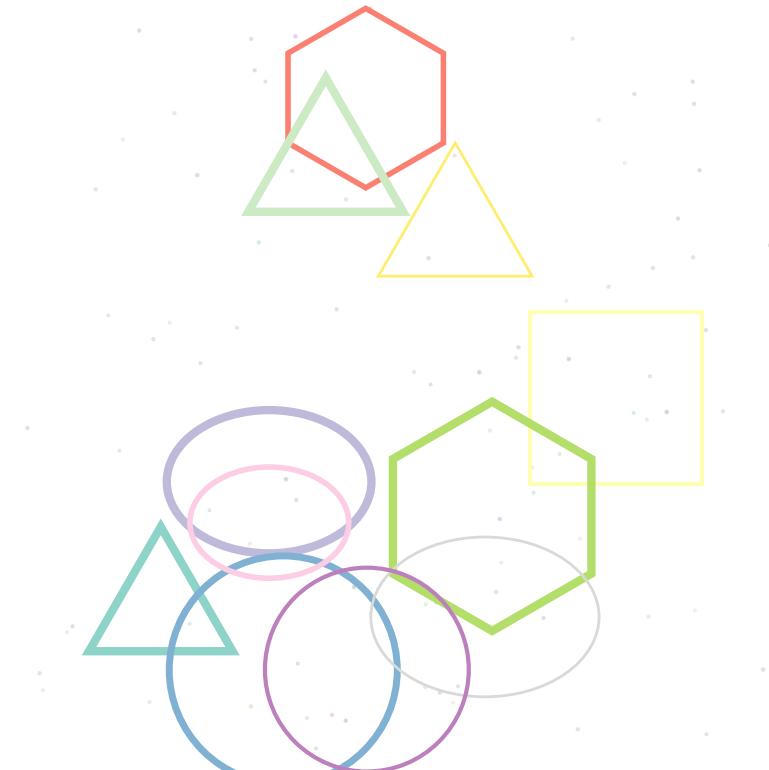[{"shape": "triangle", "thickness": 3, "radius": 0.54, "center": [0.209, 0.208]}, {"shape": "square", "thickness": 1.5, "radius": 0.56, "center": [0.8, 0.483]}, {"shape": "oval", "thickness": 3, "radius": 0.66, "center": [0.349, 0.374]}, {"shape": "hexagon", "thickness": 2, "radius": 0.58, "center": [0.475, 0.873]}, {"shape": "circle", "thickness": 2.5, "radius": 0.74, "center": [0.368, 0.13]}, {"shape": "hexagon", "thickness": 3, "radius": 0.74, "center": [0.639, 0.329]}, {"shape": "oval", "thickness": 2, "radius": 0.52, "center": [0.35, 0.321]}, {"shape": "oval", "thickness": 1, "radius": 0.74, "center": [0.63, 0.199]}, {"shape": "circle", "thickness": 1.5, "radius": 0.66, "center": [0.476, 0.13]}, {"shape": "triangle", "thickness": 3, "radius": 0.58, "center": [0.423, 0.783]}, {"shape": "triangle", "thickness": 1, "radius": 0.58, "center": [0.591, 0.699]}]